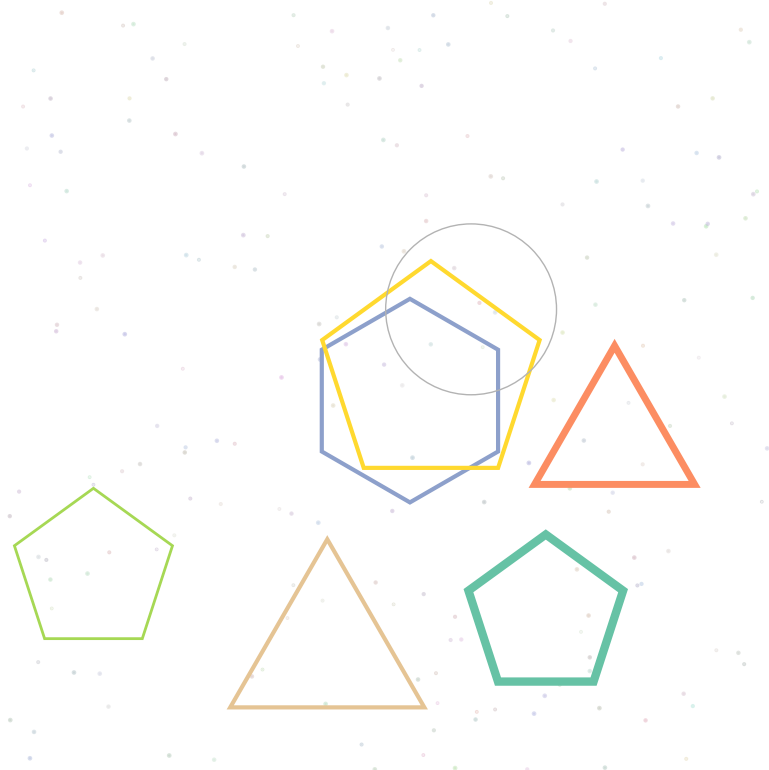[{"shape": "pentagon", "thickness": 3, "radius": 0.53, "center": [0.709, 0.2]}, {"shape": "triangle", "thickness": 2.5, "radius": 0.6, "center": [0.798, 0.431]}, {"shape": "hexagon", "thickness": 1.5, "radius": 0.66, "center": [0.532, 0.48]}, {"shape": "pentagon", "thickness": 1, "radius": 0.54, "center": [0.121, 0.258]}, {"shape": "pentagon", "thickness": 1.5, "radius": 0.74, "center": [0.56, 0.512]}, {"shape": "triangle", "thickness": 1.5, "radius": 0.73, "center": [0.425, 0.154]}, {"shape": "circle", "thickness": 0.5, "radius": 0.55, "center": [0.612, 0.598]}]